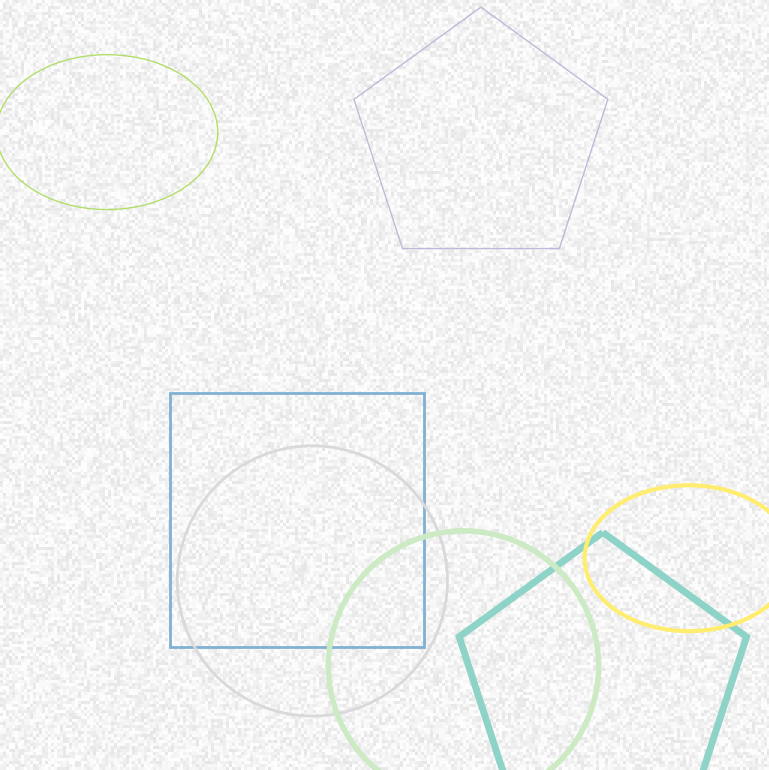[{"shape": "pentagon", "thickness": 2.5, "radius": 0.98, "center": [0.783, 0.112]}, {"shape": "pentagon", "thickness": 0.5, "radius": 0.87, "center": [0.625, 0.817]}, {"shape": "square", "thickness": 1, "radius": 0.82, "center": [0.386, 0.325]}, {"shape": "oval", "thickness": 0.5, "radius": 0.72, "center": [0.139, 0.828]}, {"shape": "circle", "thickness": 1, "radius": 0.88, "center": [0.406, 0.246]}, {"shape": "circle", "thickness": 2, "radius": 0.88, "center": [0.602, 0.135]}, {"shape": "oval", "thickness": 1.5, "radius": 0.68, "center": [0.895, 0.275]}]